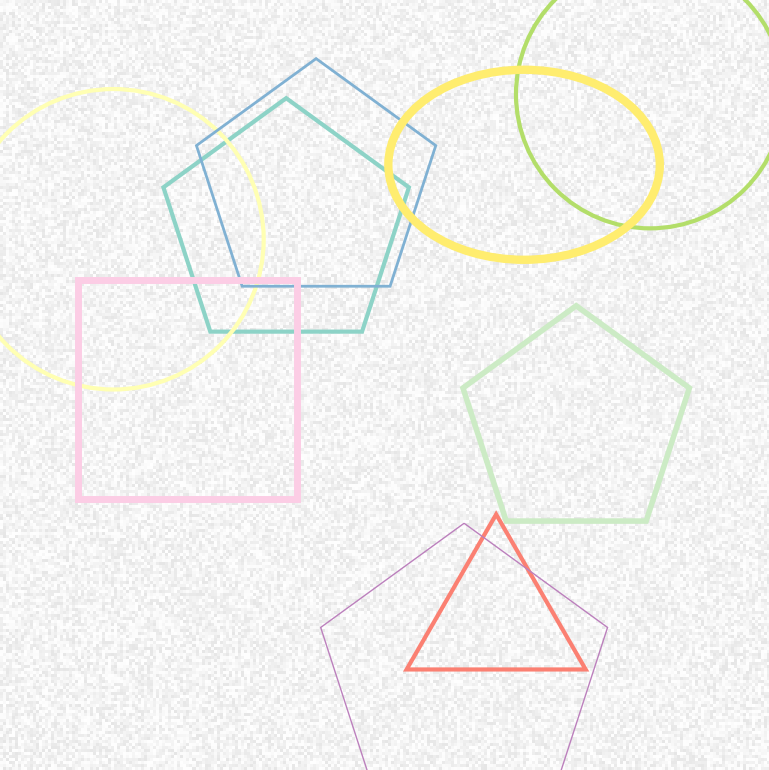[{"shape": "pentagon", "thickness": 1.5, "radius": 0.84, "center": [0.372, 0.705]}, {"shape": "circle", "thickness": 1.5, "radius": 0.98, "center": [0.147, 0.689]}, {"shape": "triangle", "thickness": 1.5, "radius": 0.67, "center": [0.644, 0.198]}, {"shape": "pentagon", "thickness": 1, "radius": 0.82, "center": [0.411, 0.76]}, {"shape": "circle", "thickness": 1.5, "radius": 0.87, "center": [0.844, 0.878]}, {"shape": "square", "thickness": 2.5, "radius": 0.71, "center": [0.243, 0.494]}, {"shape": "pentagon", "thickness": 0.5, "radius": 0.98, "center": [0.603, 0.125]}, {"shape": "pentagon", "thickness": 2, "radius": 0.77, "center": [0.748, 0.448]}, {"shape": "oval", "thickness": 3, "radius": 0.88, "center": [0.681, 0.786]}]